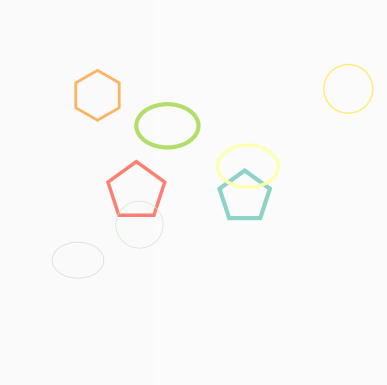[{"shape": "pentagon", "thickness": 3, "radius": 0.34, "center": [0.631, 0.489]}, {"shape": "oval", "thickness": 2.5, "radius": 0.39, "center": [0.64, 0.568]}, {"shape": "pentagon", "thickness": 2.5, "radius": 0.38, "center": [0.352, 0.503]}, {"shape": "hexagon", "thickness": 2, "radius": 0.32, "center": [0.252, 0.752]}, {"shape": "oval", "thickness": 3, "radius": 0.4, "center": [0.432, 0.673]}, {"shape": "oval", "thickness": 0.5, "radius": 0.33, "center": [0.201, 0.324]}, {"shape": "circle", "thickness": 0.5, "radius": 0.3, "center": [0.36, 0.417]}, {"shape": "circle", "thickness": 1, "radius": 0.32, "center": [0.899, 0.769]}]